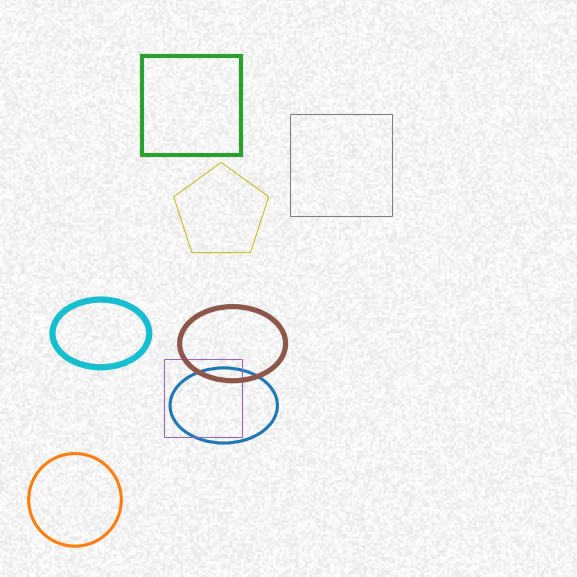[{"shape": "oval", "thickness": 1.5, "radius": 0.46, "center": [0.387, 0.297]}, {"shape": "circle", "thickness": 1.5, "radius": 0.4, "center": [0.13, 0.134]}, {"shape": "square", "thickness": 2, "radius": 0.43, "center": [0.332, 0.816]}, {"shape": "square", "thickness": 0.5, "radius": 0.34, "center": [0.351, 0.309]}, {"shape": "oval", "thickness": 2.5, "radius": 0.46, "center": [0.403, 0.404]}, {"shape": "square", "thickness": 0.5, "radius": 0.44, "center": [0.591, 0.714]}, {"shape": "pentagon", "thickness": 0.5, "radius": 0.43, "center": [0.383, 0.632]}, {"shape": "oval", "thickness": 3, "radius": 0.42, "center": [0.175, 0.422]}]